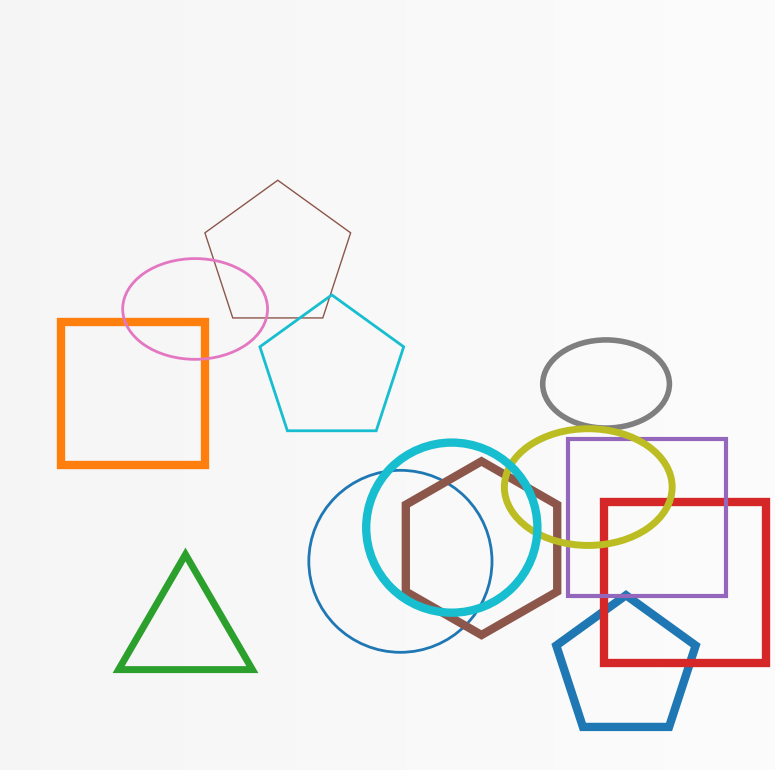[{"shape": "pentagon", "thickness": 3, "radius": 0.47, "center": [0.808, 0.132]}, {"shape": "circle", "thickness": 1, "radius": 0.59, "center": [0.517, 0.271]}, {"shape": "square", "thickness": 3, "radius": 0.46, "center": [0.172, 0.489]}, {"shape": "triangle", "thickness": 2.5, "radius": 0.5, "center": [0.239, 0.18]}, {"shape": "square", "thickness": 3, "radius": 0.52, "center": [0.884, 0.243]}, {"shape": "square", "thickness": 1.5, "radius": 0.51, "center": [0.835, 0.328]}, {"shape": "pentagon", "thickness": 0.5, "radius": 0.49, "center": [0.358, 0.667]}, {"shape": "hexagon", "thickness": 3, "radius": 0.56, "center": [0.621, 0.288]}, {"shape": "oval", "thickness": 1, "radius": 0.47, "center": [0.252, 0.599]}, {"shape": "oval", "thickness": 2, "radius": 0.41, "center": [0.782, 0.501]}, {"shape": "oval", "thickness": 2.5, "radius": 0.54, "center": [0.759, 0.367]}, {"shape": "circle", "thickness": 3, "radius": 0.55, "center": [0.583, 0.315]}, {"shape": "pentagon", "thickness": 1, "radius": 0.49, "center": [0.428, 0.519]}]